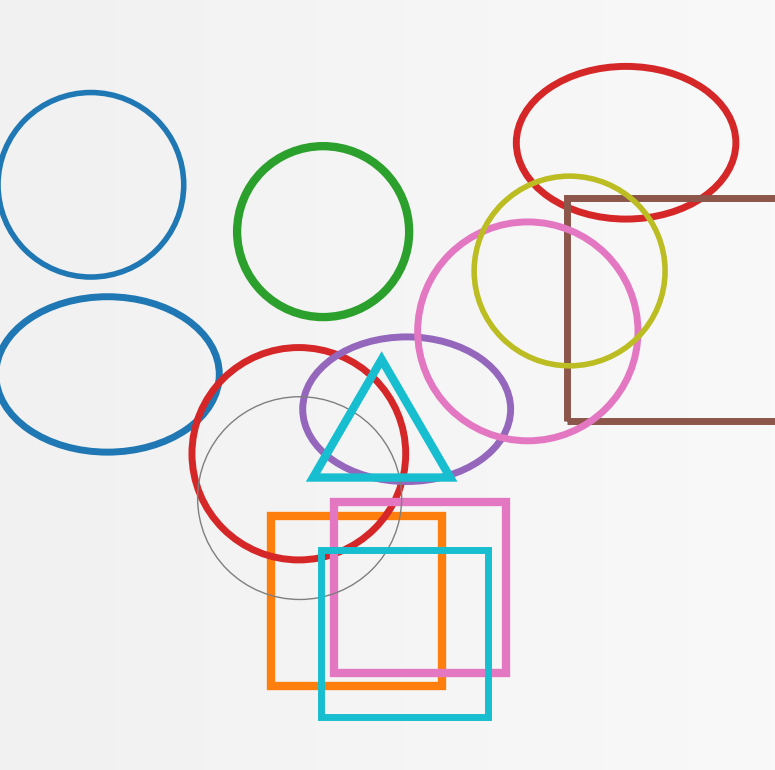[{"shape": "oval", "thickness": 2.5, "radius": 0.72, "center": [0.139, 0.514]}, {"shape": "circle", "thickness": 2, "radius": 0.6, "center": [0.117, 0.76]}, {"shape": "square", "thickness": 3, "radius": 0.55, "center": [0.46, 0.219]}, {"shape": "circle", "thickness": 3, "radius": 0.55, "center": [0.417, 0.699]}, {"shape": "circle", "thickness": 2.5, "radius": 0.69, "center": [0.386, 0.411]}, {"shape": "oval", "thickness": 2.5, "radius": 0.71, "center": [0.808, 0.815]}, {"shape": "oval", "thickness": 2.5, "radius": 0.67, "center": [0.525, 0.469]}, {"shape": "square", "thickness": 2.5, "radius": 0.73, "center": [0.877, 0.598]}, {"shape": "square", "thickness": 3, "radius": 0.55, "center": [0.542, 0.237]}, {"shape": "circle", "thickness": 2.5, "radius": 0.71, "center": [0.681, 0.57]}, {"shape": "circle", "thickness": 0.5, "radius": 0.66, "center": [0.387, 0.353]}, {"shape": "circle", "thickness": 2, "radius": 0.62, "center": [0.735, 0.648]}, {"shape": "square", "thickness": 2.5, "radius": 0.54, "center": [0.522, 0.177]}, {"shape": "triangle", "thickness": 3, "radius": 0.51, "center": [0.492, 0.431]}]